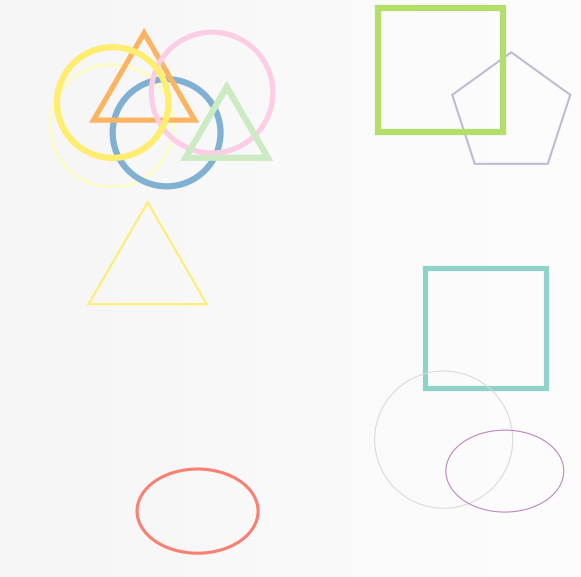[{"shape": "square", "thickness": 2.5, "radius": 0.52, "center": [0.835, 0.431]}, {"shape": "circle", "thickness": 1, "radius": 0.53, "center": [0.192, 0.782]}, {"shape": "pentagon", "thickness": 1, "radius": 0.53, "center": [0.88, 0.802]}, {"shape": "oval", "thickness": 1.5, "radius": 0.52, "center": [0.34, 0.114]}, {"shape": "circle", "thickness": 3, "radius": 0.46, "center": [0.287, 0.769]}, {"shape": "triangle", "thickness": 2.5, "radius": 0.5, "center": [0.248, 0.841]}, {"shape": "square", "thickness": 3, "radius": 0.54, "center": [0.758, 0.878]}, {"shape": "circle", "thickness": 2.5, "radius": 0.52, "center": [0.365, 0.839]}, {"shape": "circle", "thickness": 0.5, "radius": 0.59, "center": [0.763, 0.238]}, {"shape": "oval", "thickness": 0.5, "radius": 0.51, "center": [0.869, 0.183]}, {"shape": "triangle", "thickness": 3, "radius": 0.41, "center": [0.39, 0.767]}, {"shape": "circle", "thickness": 3, "radius": 0.48, "center": [0.194, 0.822]}, {"shape": "triangle", "thickness": 1, "radius": 0.59, "center": [0.254, 0.531]}]